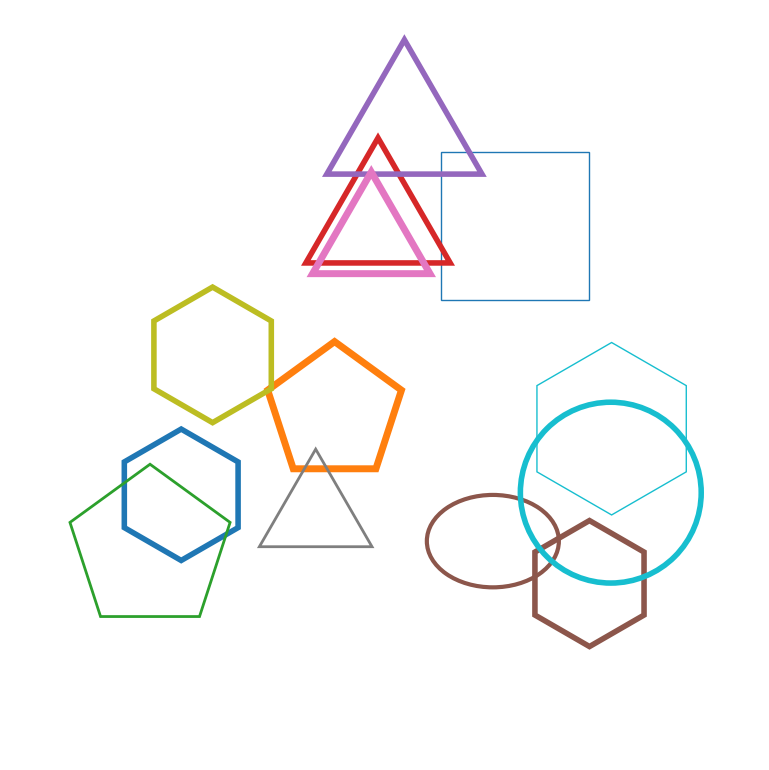[{"shape": "square", "thickness": 0.5, "radius": 0.48, "center": [0.669, 0.706]}, {"shape": "hexagon", "thickness": 2, "radius": 0.43, "center": [0.235, 0.357]}, {"shape": "pentagon", "thickness": 2.5, "radius": 0.46, "center": [0.435, 0.465]}, {"shape": "pentagon", "thickness": 1, "radius": 0.55, "center": [0.195, 0.288]}, {"shape": "triangle", "thickness": 2, "radius": 0.54, "center": [0.491, 0.713]}, {"shape": "triangle", "thickness": 2, "radius": 0.58, "center": [0.525, 0.832]}, {"shape": "hexagon", "thickness": 2, "radius": 0.41, "center": [0.766, 0.242]}, {"shape": "oval", "thickness": 1.5, "radius": 0.43, "center": [0.64, 0.297]}, {"shape": "triangle", "thickness": 2.5, "radius": 0.44, "center": [0.482, 0.689]}, {"shape": "triangle", "thickness": 1, "radius": 0.42, "center": [0.41, 0.332]}, {"shape": "hexagon", "thickness": 2, "radius": 0.44, "center": [0.276, 0.539]}, {"shape": "hexagon", "thickness": 0.5, "radius": 0.56, "center": [0.794, 0.443]}, {"shape": "circle", "thickness": 2, "radius": 0.59, "center": [0.793, 0.36]}]